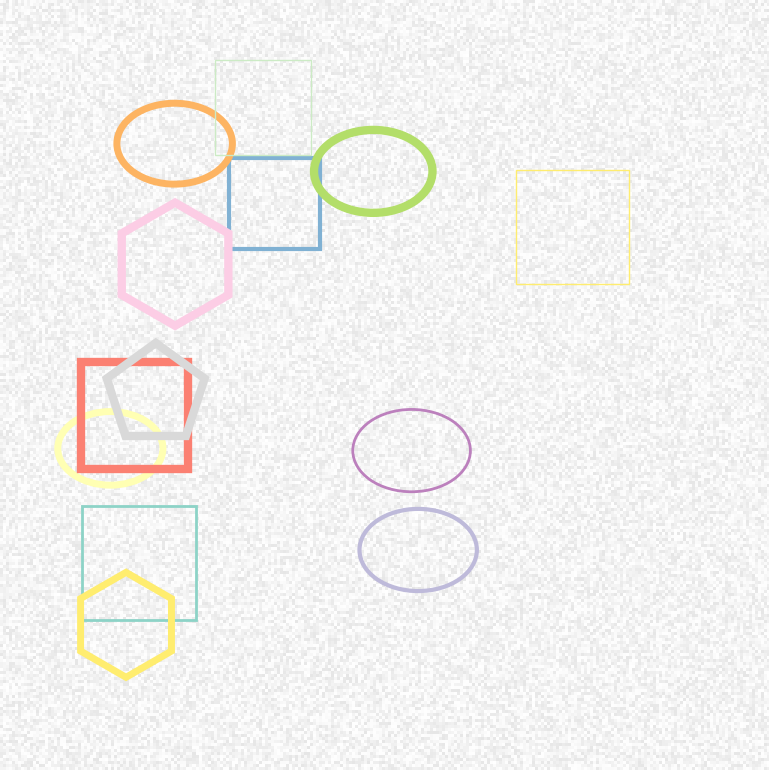[{"shape": "square", "thickness": 1, "radius": 0.37, "center": [0.181, 0.269]}, {"shape": "oval", "thickness": 2.5, "radius": 0.34, "center": [0.143, 0.418]}, {"shape": "oval", "thickness": 1.5, "radius": 0.38, "center": [0.543, 0.286]}, {"shape": "square", "thickness": 3, "radius": 0.35, "center": [0.175, 0.461]}, {"shape": "square", "thickness": 1.5, "radius": 0.3, "center": [0.357, 0.736]}, {"shape": "oval", "thickness": 2.5, "radius": 0.38, "center": [0.227, 0.813]}, {"shape": "oval", "thickness": 3, "radius": 0.38, "center": [0.485, 0.777]}, {"shape": "hexagon", "thickness": 3, "radius": 0.4, "center": [0.227, 0.657]}, {"shape": "pentagon", "thickness": 3, "radius": 0.33, "center": [0.202, 0.488]}, {"shape": "oval", "thickness": 1, "radius": 0.38, "center": [0.535, 0.415]}, {"shape": "square", "thickness": 0.5, "radius": 0.31, "center": [0.342, 0.861]}, {"shape": "square", "thickness": 0.5, "radius": 0.37, "center": [0.743, 0.705]}, {"shape": "hexagon", "thickness": 2.5, "radius": 0.34, "center": [0.164, 0.189]}]